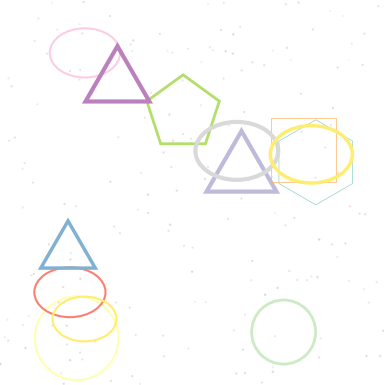[{"shape": "hexagon", "thickness": 0.5, "radius": 0.55, "center": [0.82, 0.578]}, {"shape": "circle", "thickness": 1.5, "radius": 0.54, "center": [0.199, 0.122]}, {"shape": "triangle", "thickness": 3, "radius": 0.52, "center": [0.627, 0.555]}, {"shape": "oval", "thickness": 1.5, "radius": 0.46, "center": [0.182, 0.241]}, {"shape": "triangle", "thickness": 2.5, "radius": 0.41, "center": [0.177, 0.345]}, {"shape": "square", "thickness": 0.5, "radius": 0.42, "center": [0.788, 0.611]}, {"shape": "pentagon", "thickness": 2, "radius": 0.49, "center": [0.476, 0.707]}, {"shape": "oval", "thickness": 1.5, "radius": 0.46, "center": [0.221, 0.863]}, {"shape": "oval", "thickness": 3, "radius": 0.54, "center": [0.615, 0.608]}, {"shape": "triangle", "thickness": 3, "radius": 0.48, "center": [0.305, 0.784]}, {"shape": "circle", "thickness": 2, "radius": 0.42, "center": [0.737, 0.138]}, {"shape": "oval", "thickness": 2.5, "radius": 0.53, "center": [0.809, 0.599]}, {"shape": "oval", "thickness": 1.5, "radius": 0.42, "center": [0.22, 0.171]}]